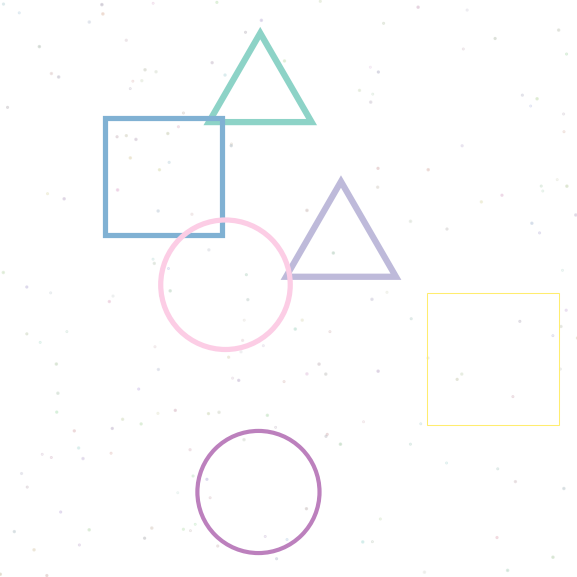[{"shape": "triangle", "thickness": 3, "radius": 0.51, "center": [0.451, 0.839]}, {"shape": "triangle", "thickness": 3, "radius": 0.55, "center": [0.59, 0.575]}, {"shape": "square", "thickness": 2.5, "radius": 0.5, "center": [0.283, 0.693]}, {"shape": "circle", "thickness": 2.5, "radius": 0.56, "center": [0.39, 0.506]}, {"shape": "circle", "thickness": 2, "radius": 0.53, "center": [0.448, 0.147]}, {"shape": "square", "thickness": 0.5, "radius": 0.57, "center": [0.853, 0.378]}]